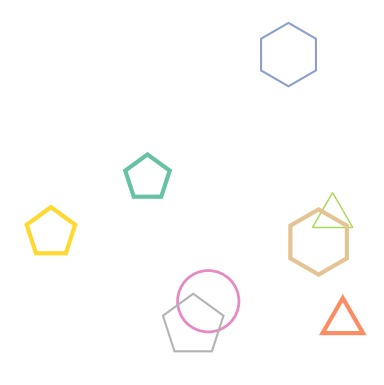[{"shape": "pentagon", "thickness": 3, "radius": 0.3, "center": [0.383, 0.538]}, {"shape": "triangle", "thickness": 3, "radius": 0.3, "center": [0.89, 0.165]}, {"shape": "hexagon", "thickness": 1.5, "radius": 0.41, "center": [0.749, 0.858]}, {"shape": "circle", "thickness": 2, "radius": 0.4, "center": [0.541, 0.218]}, {"shape": "triangle", "thickness": 1, "radius": 0.3, "center": [0.864, 0.439]}, {"shape": "pentagon", "thickness": 3, "radius": 0.33, "center": [0.132, 0.396]}, {"shape": "hexagon", "thickness": 3, "radius": 0.42, "center": [0.828, 0.371]}, {"shape": "pentagon", "thickness": 1.5, "radius": 0.41, "center": [0.502, 0.154]}]